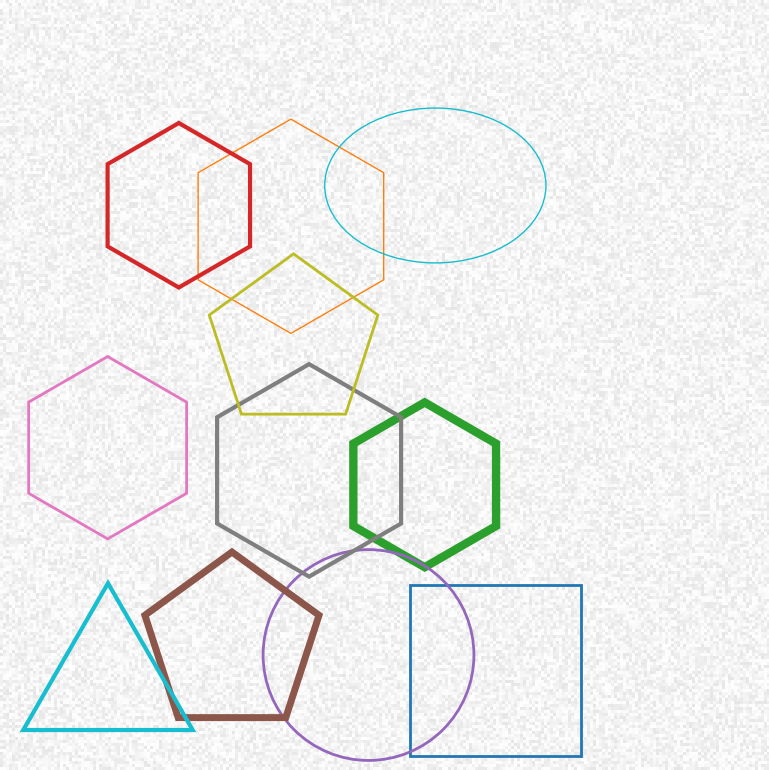[{"shape": "square", "thickness": 1, "radius": 0.56, "center": [0.644, 0.13]}, {"shape": "hexagon", "thickness": 0.5, "radius": 0.7, "center": [0.378, 0.706]}, {"shape": "hexagon", "thickness": 3, "radius": 0.54, "center": [0.552, 0.37]}, {"shape": "hexagon", "thickness": 1.5, "radius": 0.53, "center": [0.232, 0.733]}, {"shape": "circle", "thickness": 1, "radius": 0.68, "center": [0.479, 0.149]}, {"shape": "pentagon", "thickness": 2.5, "radius": 0.59, "center": [0.301, 0.164]}, {"shape": "hexagon", "thickness": 1, "radius": 0.59, "center": [0.14, 0.419]}, {"shape": "hexagon", "thickness": 1.5, "radius": 0.69, "center": [0.401, 0.389]}, {"shape": "pentagon", "thickness": 1, "radius": 0.58, "center": [0.381, 0.555]}, {"shape": "triangle", "thickness": 1.5, "radius": 0.64, "center": [0.14, 0.115]}, {"shape": "oval", "thickness": 0.5, "radius": 0.72, "center": [0.565, 0.759]}]